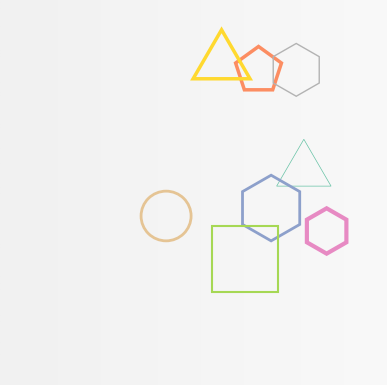[{"shape": "triangle", "thickness": 0.5, "radius": 0.41, "center": [0.784, 0.557]}, {"shape": "pentagon", "thickness": 2.5, "radius": 0.31, "center": [0.667, 0.817]}, {"shape": "hexagon", "thickness": 2, "radius": 0.43, "center": [0.7, 0.46]}, {"shape": "hexagon", "thickness": 3, "radius": 0.29, "center": [0.843, 0.4]}, {"shape": "square", "thickness": 1.5, "radius": 0.43, "center": [0.633, 0.327]}, {"shape": "triangle", "thickness": 2.5, "radius": 0.42, "center": [0.572, 0.838]}, {"shape": "circle", "thickness": 2, "radius": 0.32, "center": [0.429, 0.439]}, {"shape": "hexagon", "thickness": 1, "radius": 0.34, "center": [0.764, 0.819]}]